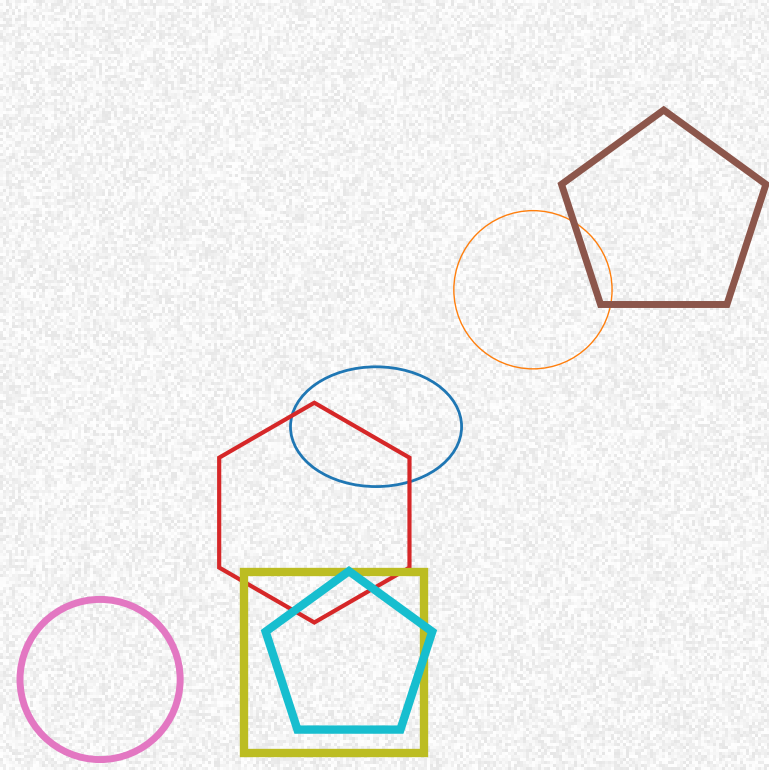[{"shape": "oval", "thickness": 1, "radius": 0.56, "center": [0.488, 0.446]}, {"shape": "circle", "thickness": 0.5, "radius": 0.51, "center": [0.692, 0.624]}, {"shape": "hexagon", "thickness": 1.5, "radius": 0.71, "center": [0.408, 0.334]}, {"shape": "pentagon", "thickness": 2.5, "radius": 0.7, "center": [0.862, 0.717]}, {"shape": "circle", "thickness": 2.5, "radius": 0.52, "center": [0.13, 0.118]}, {"shape": "square", "thickness": 3, "radius": 0.59, "center": [0.434, 0.14]}, {"shape": "pentagon", "thickness": 3, "radius": 0.57, "center": [0.453, 0.145]}]